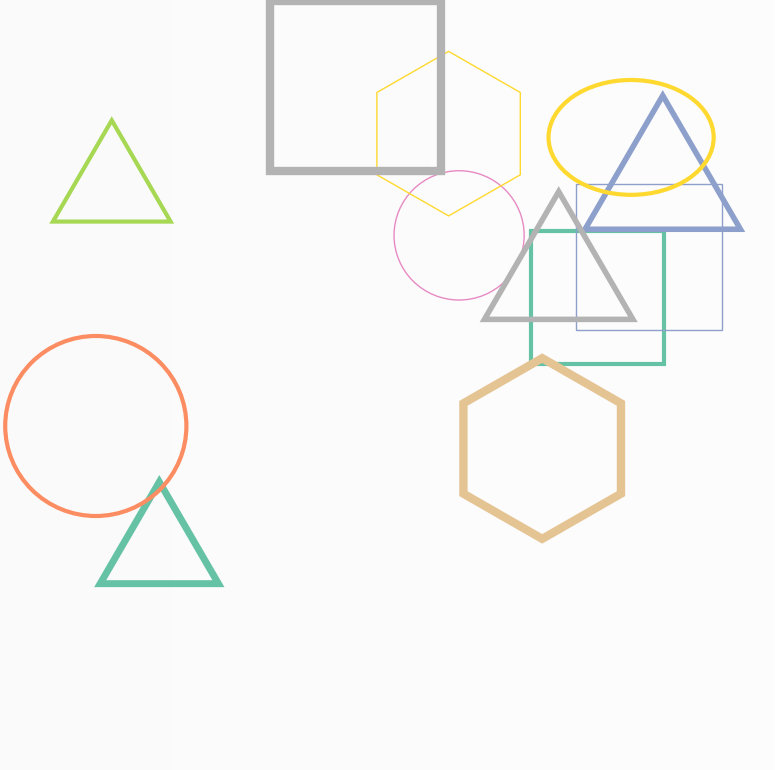[{"shape": "triangle", "thickness": 2.5, "radius": 0.44, "center": [0.206, 0.286]}, {"shape": "square", "thickness": 1.5, "radius": 0.43, "center": [0.771, 0.614]}, {"shape": "circle", "thickness": 1.5, "radius": 0.58, "center": [0.124, 0.447]}, {"shape": "triangle", "thickness": 2, "radius": 0.58, "center": [0.855, 0.76]}, {"shape": "square", "thickness": 0.5, "radius": 0.47, "center": [0.837, 0.666]}, {"shape": "circle", "thickness": 0.5, "radius": 0.42, "center": [0.592, 0.694]}, {"shape": "triangle", "thickness": 1.5, "radius": 0.44, "center": [0.144, 0.756]}, {"shape": "oval", "thickness": 1.5, "radius": 0.53, "center": [0.814, 0.822]}, {"shape": "hexagon", "thickness": 0.5, "radius": 0.53, "center": [0.579, 0.826]}, {"shape": "hexagon", "thickness": 3, "radius": 0.59, "center": [0.7, 0.418]}, {"shape": "square", "thickness": 3, "radius": 0.55, "center": [0.459, 0.889]}, {"shape": "triangle", "thickness": 2, "radius": 0.55, "center": [0.721, 0.641]}]